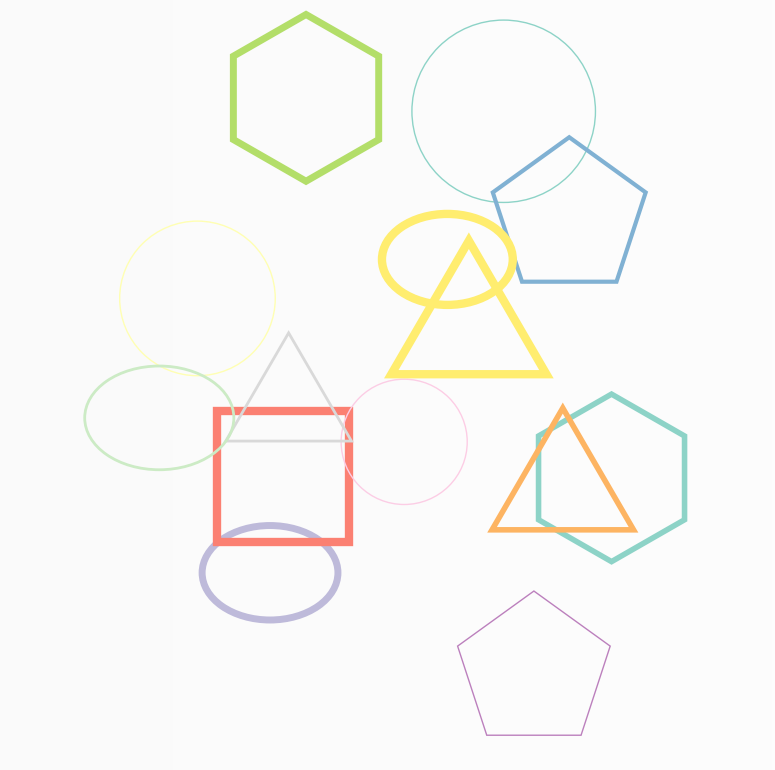[{"shape": "circle", "thickness": 0.5, "radius": 0.59, "center": [0.65, 0.856]}, {"shape": "hexagon", "thickness": 2, "radius": 0.54, "center": [0.789, 0.379]}, {"shape": "circle", "thickness": 0.5, "radius": 0.5, "center": [0.255, 0.612]}, {"shape": "oval", "thickness": 2.5, "radius": 0.44, "center": [0.348, 0.256]}, {"shape": "square", "thickness": 3, "radius": 0.43, "center": [0.366, 0.381]}, {"shape": "pentagon", "thickness": 1.5, "radius": 0.52, "center": [0.735, 0.718]}, {"shape": "triangle", "thickness": 2, "radius": 0.53, "center": [0.726, 0.365]}, {"shape": "hexagon", "thickness": 2.5, "radius": 0.54, "center": [0.395, 0.873]}, {"shape": "circle", "thickness": 0.5, "radius": 0.41, "center": [0.522, 0.426]}, {"shape": "triangle", "thickness": 1, "radius": 0.47, "center": [0.372, 0.474]}, {"shape": "pentagon", "thickness": 0.5, "radius": 0.52, "center": [0.689, 0.129]}, {"shape": "oval", "thickness": 1, "radius": 0.48, "center": [0.206, 0.457]}, {"shape": "oval", "thickness": 3, "radius": 0.42, "center": [0.577, 0.663]}, {"shape": "triangle", "thickness": 3, "radius": 0.58, "center": [0.605, 0.572]}]